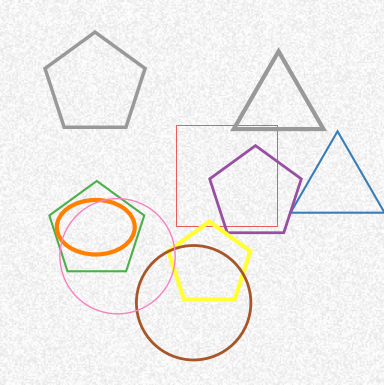[{"shape": "square", "thickness": 0.5, "radius": 0.65, "center": [0.588, 0.544]}, {"shape": "triangle", "thickness": 1.5, "radius": 0.7, "center": [0.877, 0.518]}, {"shape": "pentagon", "thickness": 1.5, "radius": 0.65, "center": [0.251, 0.4]}, {"shape": "pentagon", "thickness": 2, "radius": 0.63, "center": [0.664, 0.497]}, {"shape": "oval", "thickness": 3, "radius": 0.51, "center": [0.249, 0.41]}, {"shape": "pentagon", "thickness": 3, "radius": 0.56, "center": [0.544, 0.313]}, {"shape": "circle", "thickness": 2, "radius": 0.74, "center": [0.503, 0.214]}, {"shape": "circle", "thickness": 1, "radius": 0.75, "center": [0.305, 0.335]}, {"shape": "pentagon", "thickness": 2.5, "radius": 0.68, "center": [0.247, 0.78]}, {"shape": "triangle", "thickness": 3, "radius": 0.67, "center": [0.724, 0.732]}]